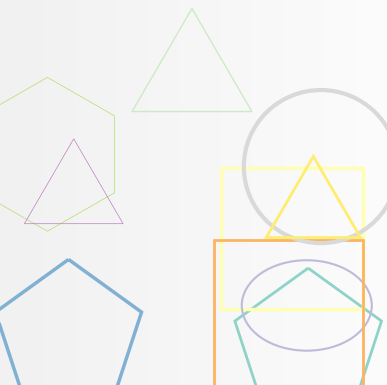[{"shape": "pentagon", "thickness": 2, "radius": 0.99, "center": [0.795, 0.105]}, {"shape": "square", "thickness": 2.5, "radius": 0.91, "center": [0.753, 0.381]}, {"shape": "oval", "thickness": 1.5, "radius": 0.84, "center": [0.792, 0.207]}, {"shape": "pentagon", "thickness": 2.5, "radius": 0.99, "center": [0.177, 0.128]}, {"shape": "square", "thickness": 2, "radius": 0.96, "center": [0.744, 0.183]}, {"shape": "hexagon", "thickness": 0.5, "radius": 1.0, "center": [0.122, 0.599]}, {"shape": "circle", "thickness": 3, "radius": 0.99, "center": [0.828, 0.567]}, {"shape": "triangle", "thickness": 0.5, "radius": 0.74, "center": [0.19, 0.492]}, {"shape": "triangle", "thickness": 1, "radius": 0.89, "center": [0.495, 0.799]}, {"shape": "triangle", "thickness": 2, "radius": 0.7, "center": [0.809, 0.453]}]